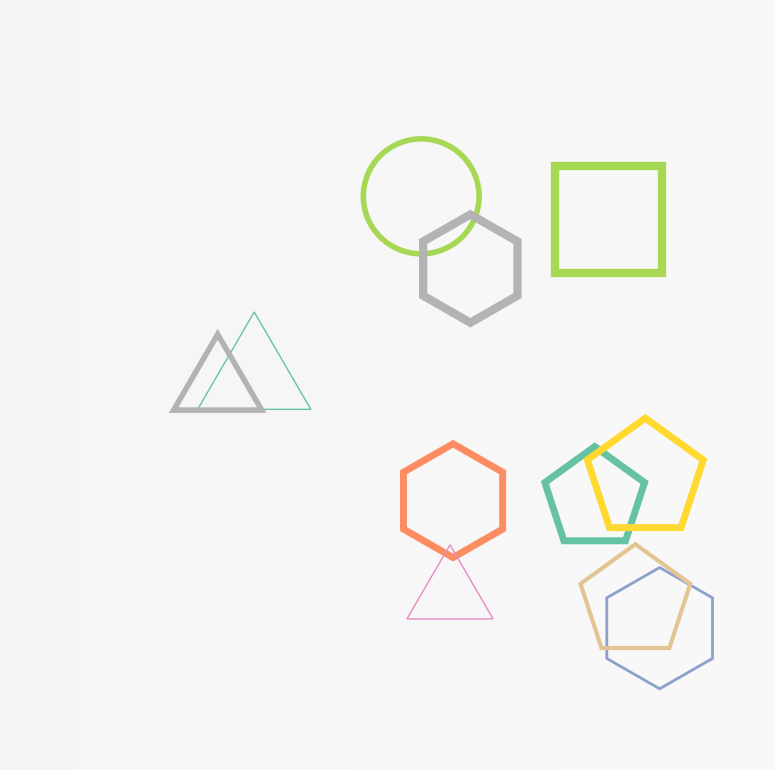[{"shape": "triangle", "thickness": 0.5, "radius": 0.42, "center": [0.328, 0.511]}, {"shape": "pentagon", "thickness": 2.5, "radius": 0.34, "center": [0.767, 0.352]}, {"shape": "hexagon", "thickness": 2.5, "radius": 0.37, "center": [0.585, 0.35]}, {"shape": "hexagon", "thickness": 1, "radius": 0.39, "center": [0.851, 0.184]}, {"shape": "triangle", "thickness": 0.5, "radius": 0.32, "center": [0.581, 0.228]}, {"shape": "square", "thickness": 3, "radius": 0.35, "center": [0.785, 0.715]}, {"shape": "circle", "thickness": 2, "radius": 0.37, "center": [0.543, 0.745]}, {"shape": "pentagon", "thickness": 2.5, "radius": 0.39, "center": [0.833, 0.378]}, {"shape": "pentagon", "thickness": 1.5, "radius": 0.37, "center": [0.82, 0.219]}, {"shape": "triangle", "thickness": 2, "radius": 0.33, "center": [0.281, 0.5]}, {"shape": "hexagon", "thickness": 3, "radius": 0.35, "center": [0.607, 0.651]}]